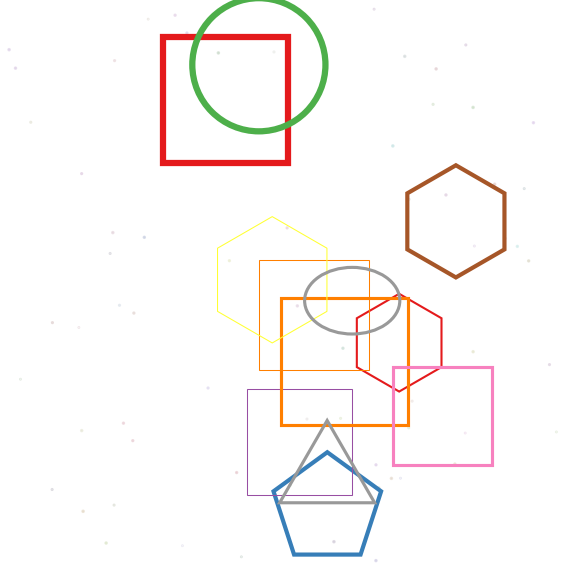[{"shape": "hexagon", "thickness": 1, "radius": 0.42, "center": [0.691, 0.406]}, {"shape": "square", "thickness": 3, "radius": 0.54, "center": [0.39, 0.826]}, {"shape": "pentagon", "thickness": 2, "radius": 0.49, "center": [0.567, 0.118]}, {"shape": "circle", "thickness": 3, "radius": 0.58, "center": [0.448, 0.887]}, {"shape": "square", "thickness": 0.5, "radius": 0.46, "center": [0.519, 0.234]}, {"shape": "square", "thickness": 1.5, "radius": 0.55, "center": [0.596, 0.373]}, {"shape": "square", "thickness": 0.5, "radius": 0.48, "center": [0.543, 0.454]}, {"shape": "hexagon", "thickness": 0.5, "radius": 0.55, "center": [0.471, 0.515]}, {"shape": "hexagon", "thickness": 2, "radius": 0.49, "center": [0.789, 0.616]}, {"shape": "square", "thickness": 1.5, "radius": 0.42, "center": [0.766, 0.279]}, {"shape": "triangle", "thickness": 1.5, "radius": 0.47, "center": [0.567, 0.176]}, {"shape": "oval", "thickness": 1.5, "radius": 0.41, "center": [0.61, 0.478]}]